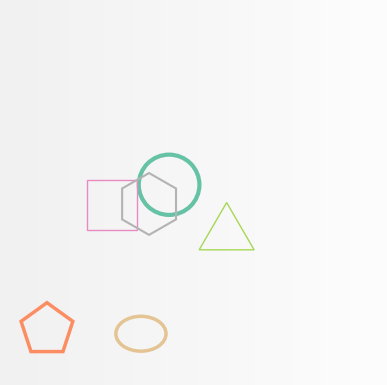[{"shape": "circle", "thickness": 3, "radius": 0.39, "center": [0.436, 0.52]}, {"shape": "pentagon", "thickness": 2.5, "radius": 0.35, "center": [0.121, 0.144]}, {"shape": "square", "thickness": 1, "radius": 0.32, "center": [0.29, 0.467]}, {"shape": "triangle", "thickness": 1, "radius": 0.41, "center": [0.585, 0.392]}, {"shape": "oval", "thickness": 2.5, "radius": 0.32, "center": [0.364, 0.133]}, {"shape": "hexagon", "thickness": 1.5, "radius": 0.4, "center": [0.385, 0.47]}]